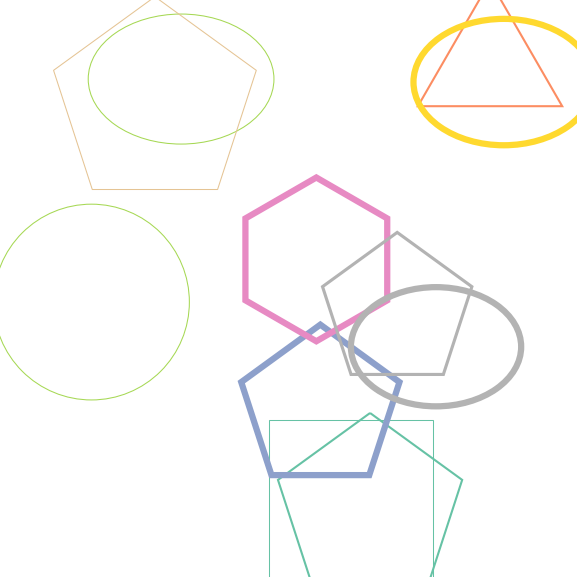[{"shape": "square", "thickness": 0.5, "radius": 0.71, "center": [0.608, 0.13]}, {"shape": "pentagon", "thickness": 1, "radius": 0.84, "center": [0.641, 0.116]}, {"shape": "triangle", "thickness": 1, "radius": 0.72, "center": [0.849, 0.887]}, {"shape": "pentagon", "thickness": 3, "radius": 0.72, "center": [0.555, 0.293]}, {"shape": "hexagon", "thickness": 3, "radius": 0.71, "center": [0.548, 0.55]}, {"shape": "circle", "thickness": 0.5, "radius": 0.85, "center": [0.158, 0.476]}, {"shape": "oval", "thickness": 0.5, "radius": 0.8, "center": [0.314, 0.862]}, {"shape": "oval", "thickness": 3, "radius": 0.78, "center": [0.872, 0.857]}, {"shape": "pentagon", "thickness": 0.5, "radius": 0.92, "center": [0.268, 0.82]}, {"shape": "pentagon", "thickness": 1.5, "radius": 0.68, "center": [0.688, 0.461]}, {"shape": "oval", "thickness": 3, "radius": 0.74, "center": [0.755, 0.399]}]